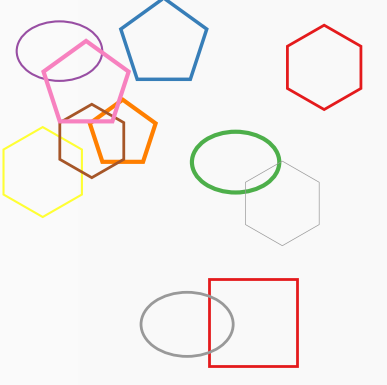[{"shape": "hexagon", "thickness": 2, "radius": 0.55, "center": [0.837, 0.825]}, {"shape": "square", "thickness": 2, "radius": 0.56, "center": [0.653, 0.163]}, {"shape": "pentagon", "thickness": 2.5, "radius": 0.58, "center": [0.423, 0.888]}, {"shape": "oval", "thickness": 3, "radius": 0.56, "center": [0.608, 0.579]}, {"shape": "oval", "thickness": 1.5, "radius": 0.55, "center": [0.153, 0.867]}, {"shape": "pentagon", "thickness": 3, "radius": 0.45, "center": [0.317, 0.652]}, {"shape": "hexagon", "thickness": 1.5, "radius": 0.58, "center": [0.11, 0.553]}, {"shape": "hexagon", "thickness": 2, "radius": 0.48, "center": [0.237, 0.634]}, {"shape": "pentagon", "thickness": 3, "radius": 0.58, "center": [0.222, 0.778]}, {"shape": "oval", "thickness": 2, "radius": 0.59, "center": [0.483, 0.158]}, {"shape": "hexagon", "thickness": 0.5, "radius": 0.55, "center": [0.729, 0.472]}]